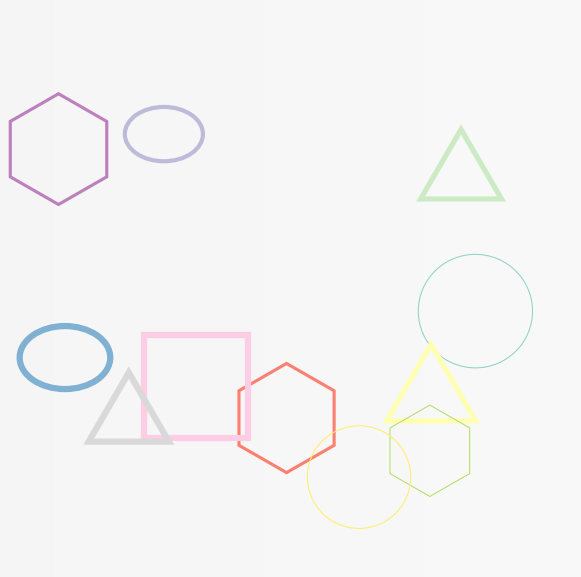[{"shape": "circle", "thickness": 0.5, "radius": 0.49, "center": [0.818, 0.46]}, {"shape": "triangle", "thickness": 2.5, "radius": 0.44, "center": [0.742, 0.314]}, {"shape": "oval", "thickness": 2, "radius": 0.34, "center": [0.282, 0.767]}, {"shape": "hexagon", "thickness": 1.5, "radius": 0.47, "center": [0.493, 0.275]}, {"shape": "oval", "thickness": 3, "radius": 0.39, "center": [0.112, 0.38]}, {"shape": "hexagon", "thickness": 0.5, "radius": 0.4, "center": [0.74, 0.219]}, {"shape": "square", "thickness": 3, "radius": 0.45, "center": [0.338, 0.33]}, {"shape": "triangle", "thickness": 3, "radius": 0.4, "center": [0.222, 0.274]}, {"shape": "hexagon", "thickness": 1.5, "radius": 0.48, "center": [0.101, 0.741]}, {"shape": "triangle", "thickness": 2.5, "radius": 0.4, "center": [0.793, 0.695]}, {"shape": "circle", "thickness": 0.5, "radius": 0.44, "center": [0.618, 0.173]}]